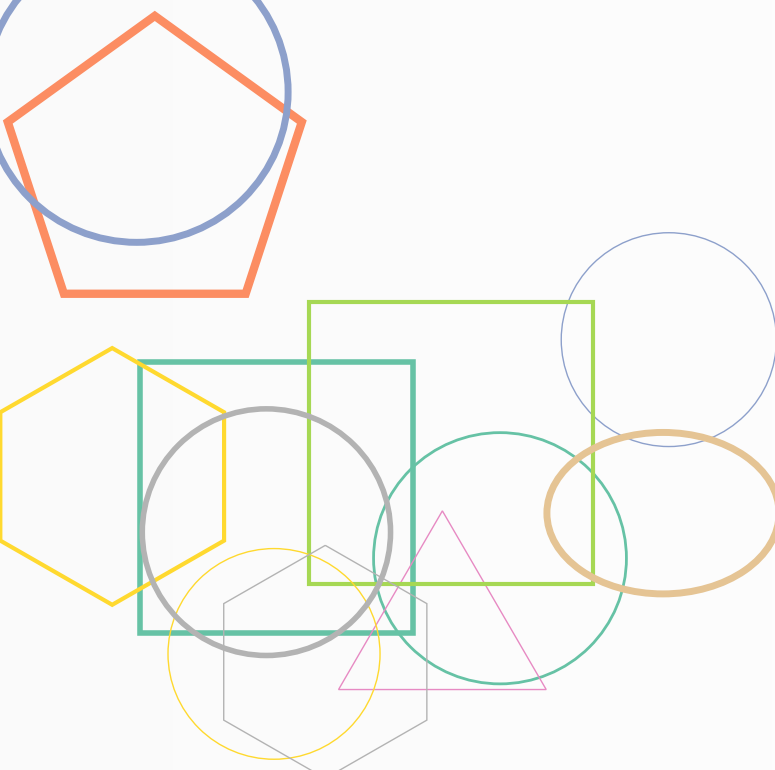[{"shape": "square", "thickness": 2, "radius": 0.88, "center": [0.357, 0.354]}, {"shape": "circle", "thickness": 1, "radius": 0.82, "center": [0.645, 0.275]}, {"shape": "pentagon", "thickness": 3, "radius": 1.0, "center": [0.2, 0.78]}, {"shape": "circle", "thickness": 0.5, "radius": 0.69, "center": [0.863, 0.559]}, {"shape": "circle", "thickness": 2.5, "radius": 0.98, "center": [0.176, 0.881]}, {"shape": "triangle", "thickness": 0.5, "radius": 0.77, "center": [0.571, 0.182]}, {"shape": "square", "thickness": 1.5, "radius": 0.91, "center": [0.582, 0.425]}, {"shape": "circle", "thickness": 0.5, "radius": 0.68, "center": [0.354, 0.151]}, {"shape": "hexagon", "thickness": 1.5, "radius": 0.83, "center": [0.145, 0.381]}, {"shape": "oval", "thickness": 2.5, "radius": 0.75, "center": [0.855, 0.334]}, {"shape": "hexagon", "thickness": 0.5, "radius": 0.76, "center": [0.42, 0.14]}, {"shape": "circle", "thickness": 2, "radius": 0.8, "center": [0.344, 0.309]}]